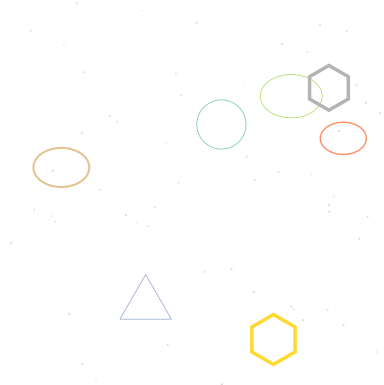[{"shape": "circle", "thickness": 0.5, "radius": 0.32, "center": [0.575, 0.677]}, {"shape": "oval", "thickness": 1, "radius": 0.3, "center": [0.892, 0.641]}, {"shape": "triangle", "thickness": 0.5, "radius": 0.39, "center": [0.378, 0.21]}, {"shape": "oval", "thickness": 0.5, "radius": 0.4, "center": [0.756, 0.75]}, {"shape": "hexagon", "thickness": 2.5, "radius": 0.32, "center": [0.71, 0.118]}, {"shape": "oval", "thickness": 1.5, "radius": 0.36, "center": [0.159, 0.565]}, {"shape": "hexagon", "thickness": 2.5, "radius": 0.29, "center": [0.854, 0.772]}]